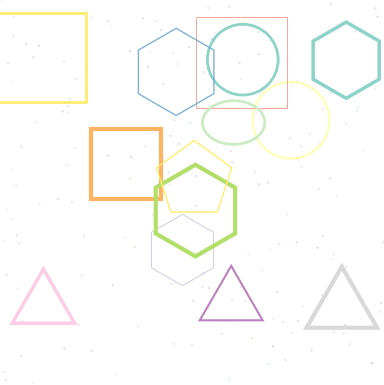[{"shape": "hexagon", "thickness": 2.5, "radius": 0.5, "center": [0.899, 0.844]}, {"shape": "circle", "thickness": 2, "radius": 0.46, "center": [0.631, 0.845]}, {"shape": "circle", "thickness": 1.5, "radius": 0.5, "center": [0.756, 0.688]}, {"shape": "hexagon", "thickness": 0.5, "radius": 0.46, "center": [0.474, 0.351]}, {"shape": "square", "thickness": 0.5, "radius": 0.59, "center": [0.627, 0.838]}, {"shape": "hexagon", "thickness": 1, "radius": 0.57, "center": [0.458, 0.813]}, {"shape": "square", "thickness": 3, "radius": 0.45, "center": [0.328, 0.574]}, {"shape": "hexagon", "thickness": 3, "radius": 0.6, "center": [0.508, 0.453]}, {"shape": "triangle", "thickness": 2.5, "radius": 0.47, "center": [0.113, 0.207]}, {"shape": "triangle", "thickness": 3, "radius": 0.53, "center": [0.888, 0.202]}, {"shape": "triangle", "thickness": 1.5, "radius": 0.47, "center": [0.601, 0.215]}, {"shape": "oval", "thickness": 2, "radius": 0.41, "center": [0.607, 0.682]}, {"shape": "square", "thickness": 2, "radius": 0.58, "center": [0.107, 0.851]}, {"shape": "pentagon", "thickness": 1, "radius": 0.51, "center": [0.504, 0.532]}]